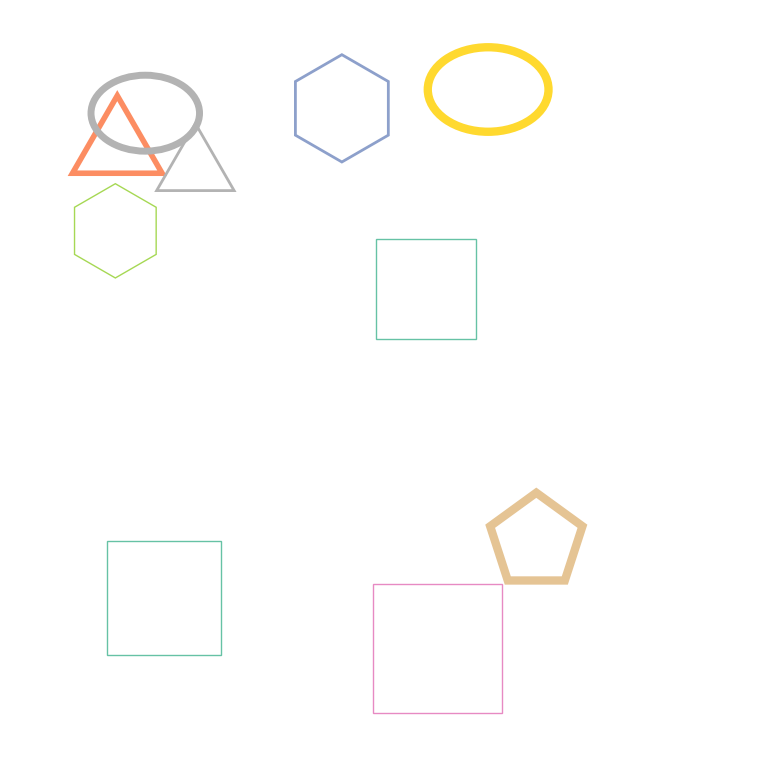[{"shape": "square", "thickness": 0.5, "radius": 0.33, "center": [0.553, 0.624]}, {"shape": "square", "thickness": 0.5, "radius": 0.37, "center": [0.212, 0.224]}, {"shape": "triangle", "thickness": 2, "radius": 0.34, "center": [0.152, 0.809]}, {"shape": "hexagon", "thickness": 1, "radius": 0.35, "center": [0.444, 0.859]}, {"shape": "square", "thickness": 0.5, "radius": 0.42, "center": [0.569, 0.157]}, {"shape": "hexagon", "thickness": 0.5, "radius": 0.31, "center": [0.15, 0.7]}, {"shape": "oval", "thickness": 3, "radius": 0.39, "center": [0.634, 0.884]}, {"shape": "pentagon", "thickness": 3, "radius": 0.32, "center": [0.696, 0.297]}, {"shape": "triangle", "thickness": 1, "radius": 0.29, "center": [0.254, 0.782]}, {"shape": "oval", "thickness": 2.5, "radius": 0.35, "center": [0.189, 0.853]}]